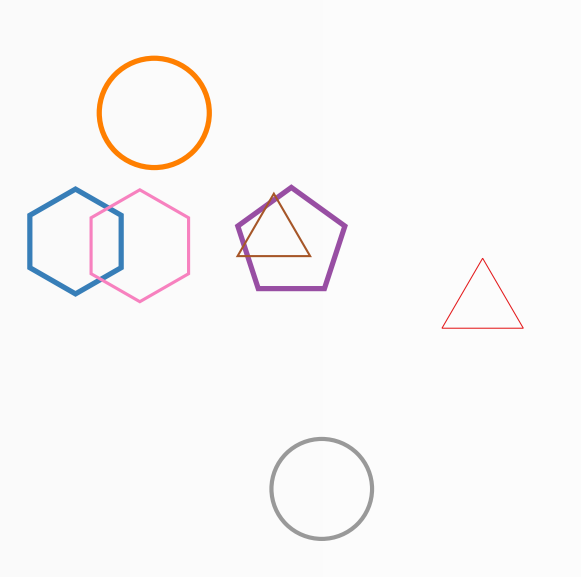[{"shape": "triangle", "thickness": 0.5, "radius": 0.4, "center": [0.83, 0.471]}, {"shape": "hexagon", "thickness": 2.5, "radius": 0.45, "center": [0.13, 0.581]}, {"shape": "pentagon", "thickness": 2.5, "radius": 0.48, "center": [0.501, 0.578]}, {"shape": "circle", "thickness": 2.5, "radius": 0.47, "center": [0.265, 0.804]}, {"shape": "triangle", "thickness": 1, "radius": 0.36, "center": [0.471, 0.592]}, {"shape": "hexagon", "thickness": 1.5, "radius": 0.48, "center": [0.241, 0.574]}, {"shape": "circle", "thickness": 2, "radius": 0.43, "center": [0.554, 0.153]}]